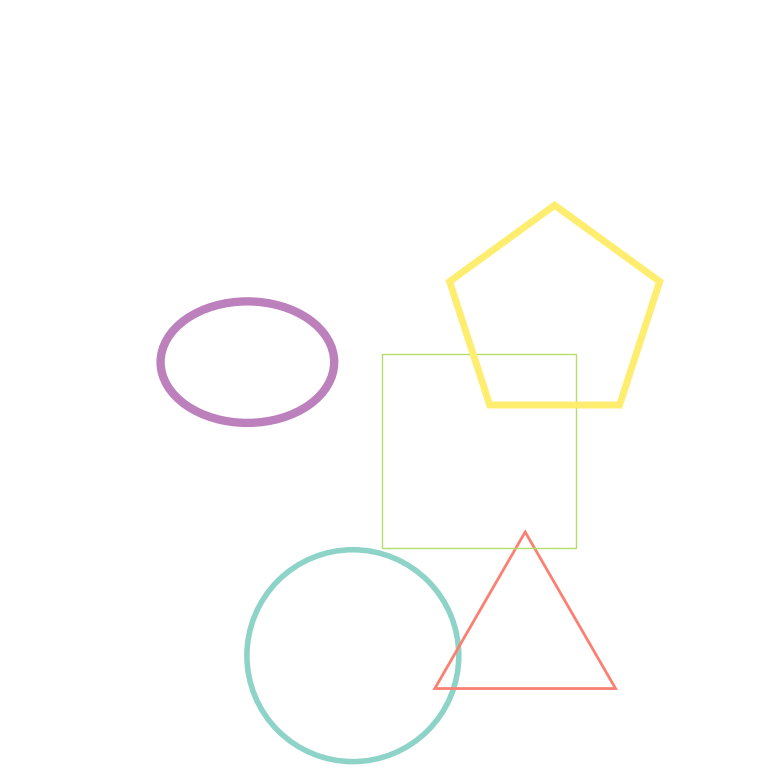[{"shape": "circle", "thickness": 2, "radius": 0.69, "center": [0.458, 0.148]}, {"shape": "triangle", "thickness": 1, "radius": 0.68, "center": [0.682, 0.174]}, {"shape": "square", "thickness": 0.5, "radius": 0.63, "center": [0.623, 0.415]}, {"shape": "oval", "thickness": 3, "radius": 0.56, "center": [0.321, 0.53]}, {"shape": "pentagon", "thickness": 2.5, "radius": 0.72, "center": [0.72, 0.59]}]